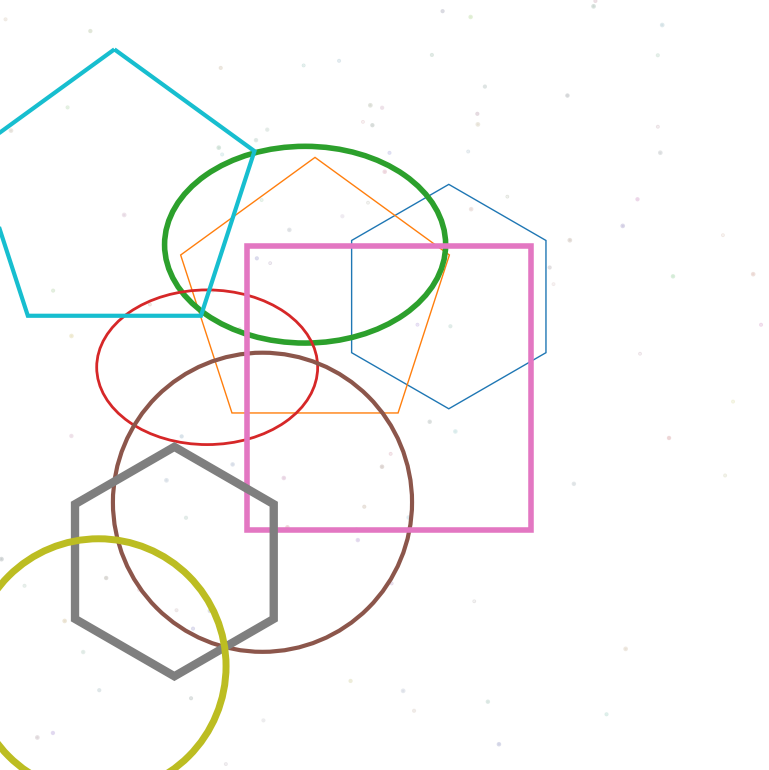[{"shape": "hexagon", "thickness": 0.5, "radius": 0.73, "center": [0.583, 0.615]}, {"shape": "pentagon", "thickness": 0.5, "radius": 0.92, "center": [0.409, 0.612]}, {"shape": "oval", "thickness": 2, "radius": 0.91, "center": [0.396, 0.682]}, {"shape": "oval", "thickness": 1, "radius": 0.72, "center": [0.269, 0.523]}, {"shape": "circle", "thickness": 1.5, "radius": 0.97, "center": [0.341, 0.348]}, {"shape": "square", "thickness": 2, "radius": 0.92, "center": [0.505, 0.496]}, {"shape": "hexagon", "thickness": 3, "radius": 0.74, "center": [0.226, 0.271]}, {"shape": "circle", "thickness": 2.5, "radius": 0.83, "center": [0.128, 0.135]}, {"shape": "pentagon", "thickness": 1.5, "radius": 0.96, "center": [0.149, 0.745]}]